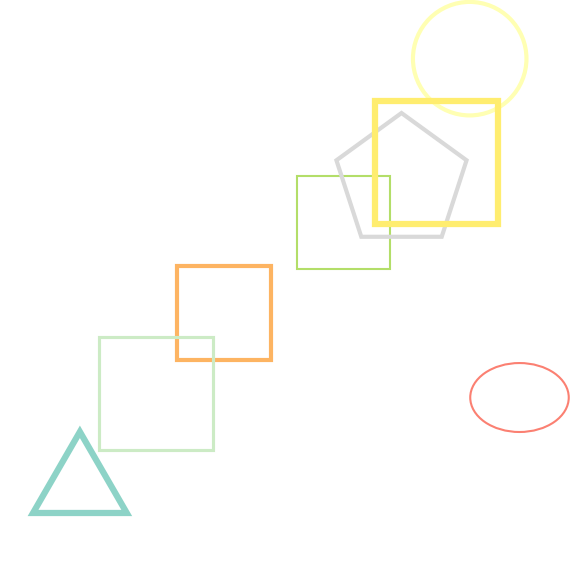[{"shape": "triangle", "thickness": 3, "radius": 0.47, "center": [0.138, 0.158]}, {"shape": "circle", "thickness": 2, "radius": 0.49, "center": [0.813, 0.898]}, {"shape": "oval", "thickness": 1, "radius": 0.43, "center": [0.9, 0.311]}, {"shape": "square", "thickness": 2, "radius": 0.4, "center": [0.388, 0.457]}, {"shape": "square", "thickness": 1, "radius": 0.4, "center": [0.595, 0.614]}, {"shape": "pentagon", "thickness": 2, "radius": 0.59, "center": [0.695, 0.685]}, {"shape": "square", "thickness": 1.5, "radius": 0.49, "center": [0.271, 0.318]}, {"shape": "square", "thickness": 3, "radius": 0.53, "center": [0.756, 0.717]}]